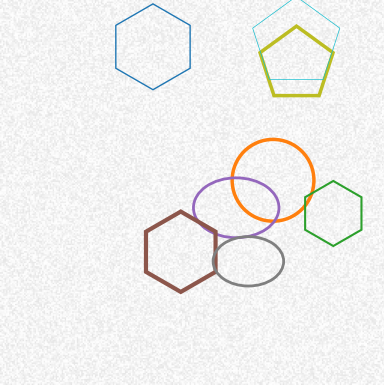[{"shape": "hexagon", "thickness": 1, "radius": 0.56, "center": [0.397, 0.878]}, {"shape": "circle", "thickness": 2.5, "radius": 0.53, "center": [0.709, 0.532]}, {"shape": "hexagon", "thickness": 1.5, "radius": 0.42, "center": [0.866, 0.445]}, {"shape": "oval", "thickness": 2, "radius": 0.56, "center": [0.614, 0.46]}, {"shape": "hexagon", "thickness": 3, "radius": 0.52, "center": [0.47, 0.346]}, {"shape": "oval", "thickness": 2, "radius": 0.46, "center": [0.645, 0.321]}, {"shape": "pentagon", "thickness": 2.5, "radius": 0.5, "center": [0.77, 0.832]}, {"shape": "pentagon", "thickness": 0.5, "radius": 0.6, "center": [0.769, 0.89]}]